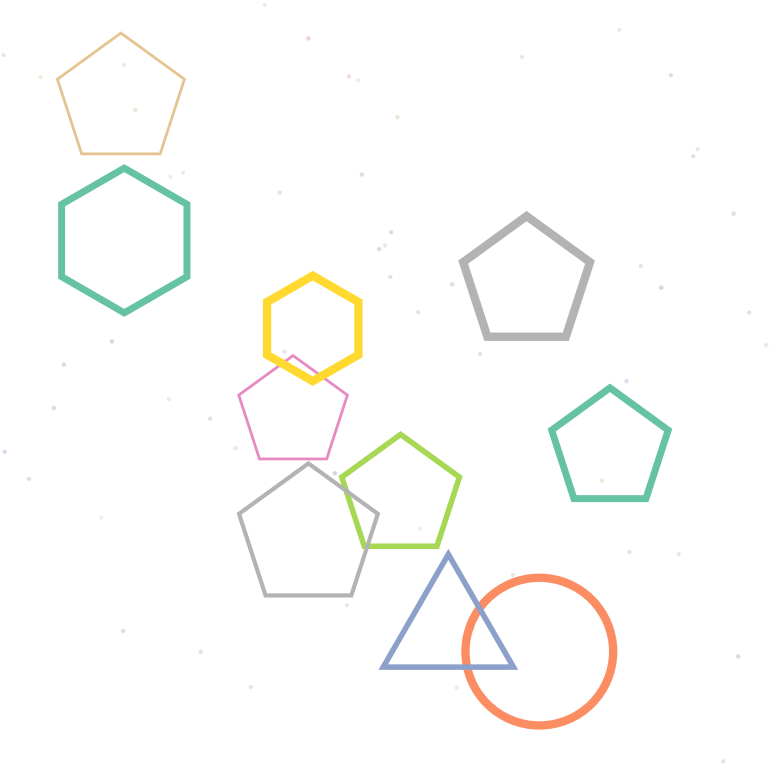[{"shape": "hexagon", "thickness": 2.5, "radius": 0.47, "center": [0.161, 0.688]}, {"shape": "pentagon", "thickness": 2.5, "radius": 0.4, "center": [0.792, 0.417]}, {"shape": "circle", "thickness": 3, "radius": 0.48, "center": [0.7, 0.154]}, {"shape": "triangle", "thickness": 2, "radius": 0.49, "center": [0.582, 0.182]}, {"shape": "pentagon", "thickness": 1, "radius": 0.37, "center": [0.381, 0.464]}, {"shape": "pentagon", "thickness": 2, "radius": 0.4, "center": [0.52, 0.356]}, {"shape": "hexagon", "thickness": 3, "radius": 0.34, "center": [0.406, 0.573]}, {"shape": "pentagon", "thickness": 1, "radius": 0.43, "center": [0.157, 0.87]}, {"shape": "pentagon", "thickness": 3, "radius": 0.43, "center": [0.684, 0.633]}, {"shape": "pentagon", "thickness": 1.5, "radius": 0.47, "center": [0.401, 0.303]}]